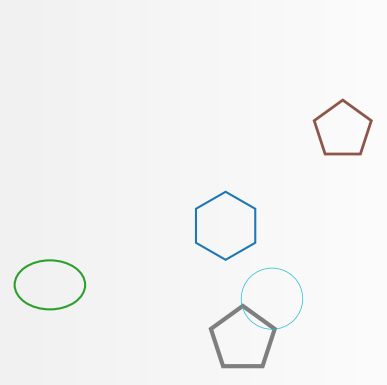[{"shape": "hexagon", "thickness": 1.5, "radius": 0.44, "center": [0.582, 0.414]}, {"shape": "oval", "thickness": 1.5, "radius": 0.45, "center": [0.129, 0.26]}, {"shape": "pentagon", "thickness": 2, "radius": 0.39, "center": [0.885, 0.663]}, {"shape": "pentagon", "thickness": 3, "radius": 0.43, "center": [0.627, 0.119]}, {"shape": "circle", "thickness": 0.5, "radius": 0.4, "center": [0.702, 0.224]}]